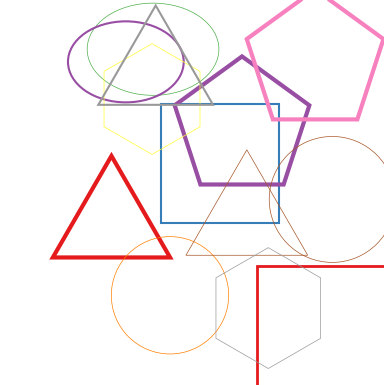[{"shape": "square", "thickness": 2, "radius": 0.94, "center": [0.854, 0.12]}, {"shape": "triangle", "thickness": 3, "radius": 0.88, "center": [0.29, 0.419]}, {"shape": "square", "thickness": 1.5, "radius": 0.77, "center": [0.571, 0.576]}, {"shape": "oval", "thickness": 0.5, "radius": 0.86, "center": [0.398, 0.872]}, {"shape": "oval", "thickness": 1.5, "radius": 0.75, "center": [0.327, 0.839]}, {"shape": "pentagon", "thickness": 3, "radius": 0.92, "center": [0.629, 0.67]}, {"shape": "circle", "thickness": 0.5, "radius": 0.76, "center": [0.442, 0.233]}, {"shape": "hexagon", "thickness": 0.5, "radius": 0.72, "center": [0.395, 0.743]}, {"shape": "triangle", "thickness": 0.5, "radius": 0.91, "center": [0.641, 0.428]}, {"shape": "circle", "thickness": 0.5, "radius": 0.82, "center": [0.863, 0.482]}, {"shape": "pentagon", "thickness": 3, "radius": 0.93, "center": [0.818, 0.841]}, {"shape": "triangle", "thickness": 1.5, "radius": 0.86, "center": [0.404, 0.814]}, {"shape": "hexagon", "thickness": 0.5, "radius": 0.78, "center": [0.697, 0.2]}]